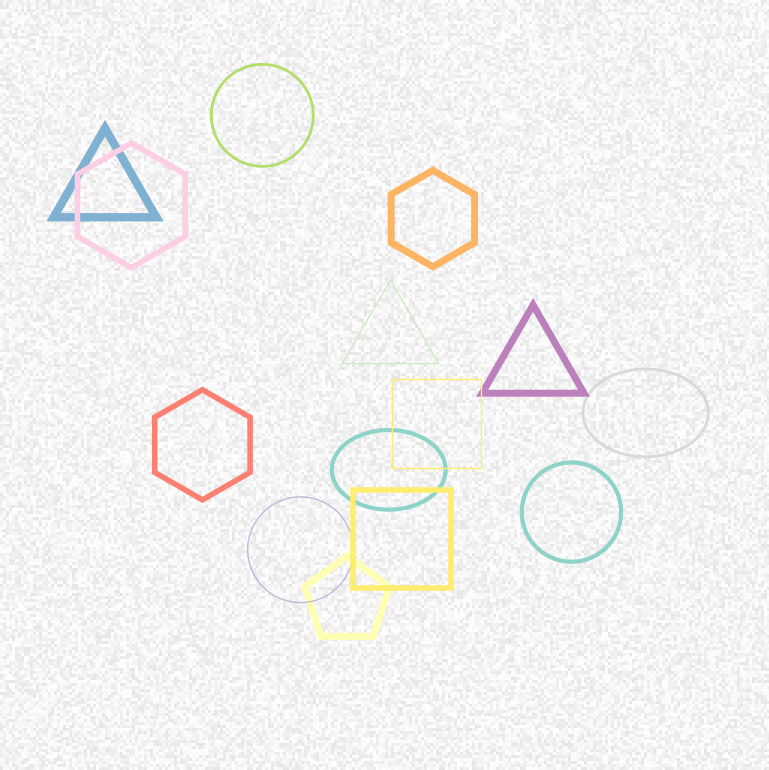[{"shape": "oval", "thickness": 1.5, "radius": 0.37, "center": [0.505, 0.39]}, {"shape": "circle", "thickness": 1.5, "radius": 0.32, "center": [0.742, 0.335]}, {"shape": "pentagon", "thickness": 2.5, "radius": 0.29, "center": [0.451, 0.22]}, {"shape": "circle", "thickness": 0.5, "radius": 0.34, "center": [0.39, 0.286]}, {"shape": "hexagon", "thickness": 2, "radius": 0.36, "center": [0.263, 0.422]}, {"shape": "triangle", "thickness": 3, "radius": 0.39, "center": [0.136, 0.756]}, {"shape": "hexagon", "thickness": 2.5, "radius": 0.31, "center": [0.562, 0.716]}, {"shape": "circle", "thickness": 1, "radius": 0.33, "center": [0.341, 0.85]}, {"shape": "hexagon", "thickness": 2, "radius": 0.4, "center": [0.171, 0.733]}, {"shape": "oval", "thickness": 1, "radius": 0.41, "center": [0.838, 0.464]}, {"shape": "triangle", "thickness": 2.5, "radius": 0.38, "center": [0.692, 0.528]}, {"shape": "triangle", "thickness": 0.5, "radius": 0.36, "center": [0.507, 0.564]}, {"shape": "square", "thickness": 2, "radius": 0.32, "center": [0.522, 0.3]}, {"shape": "square", "thickness": 0.5, "radius": 0.29, "center": [0.567, 0.45]}]